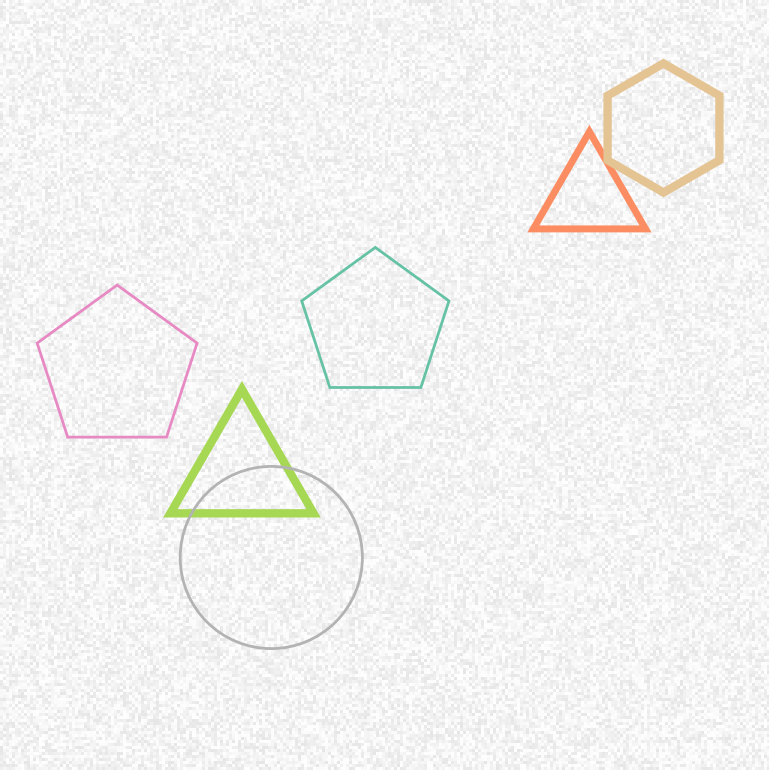[{"shape": "pentagon", "thickness": 1, "radius": 0.5, "center": [0.487, 0.578]}, {"shape": "triangle", "thickness": 2.5, "radius": 0.42, "center": [0.765, 0.745]}, {"shape": "pentagon", "thickness": 1, "radius": 0.55, "center": [0.152, 0.521]}, {"shape": "triangle", "thickness": 3, "radius": 0.54, "center": [0.314, 0.387]}, {"shape": "hexagon", "thickness": 3, "radius": 0.42, "center": [0.862, 0.834]}, {"shape": "circle", "thickness": 1, "radius": 0.59, "center": [0.352, 0.276]}]